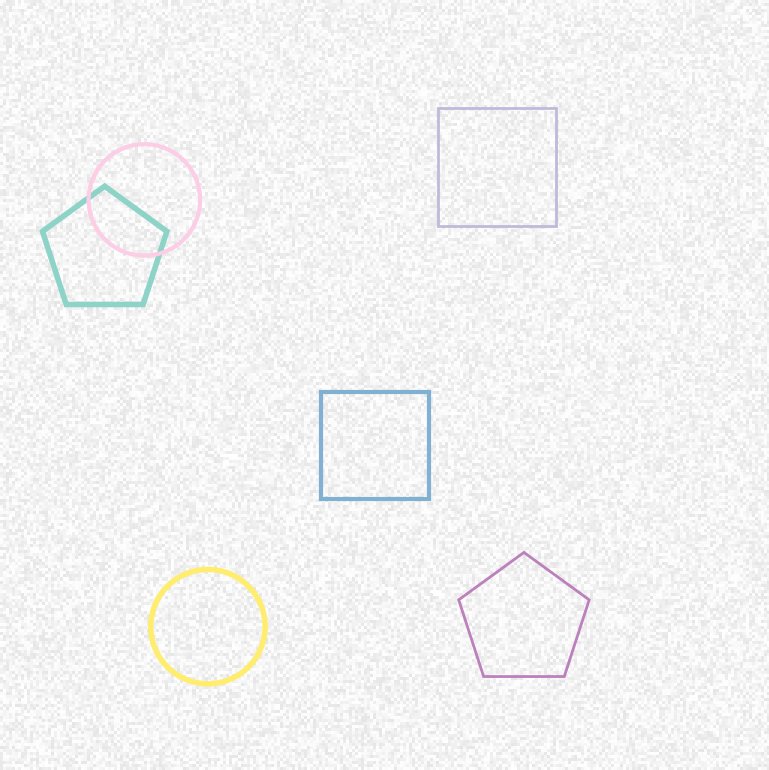[{"shape": "pentagon", "thickness": 2, "radius": 0.42, "center": [0.136, 0.673]}, {"shape": "square", "thickness": 1, "radius": 0.38, "center": [0.645, 0.783]}, {"shape": "square", "thickness": 1.5, "radius": 0.35, "center": [0.487, 0.422]}, {"shape": "circle", "thickness": 1.5, "radius": 0.36, "center": [0.187, 0.74]}, {"shape": "pentagon", "thickness": 1, "radius": 0.45, "center": [0.68, 0.193]}, {"shape": "circle", "thickness": 2, "radius": 0.37, "center": [0.27, 0.186]}]